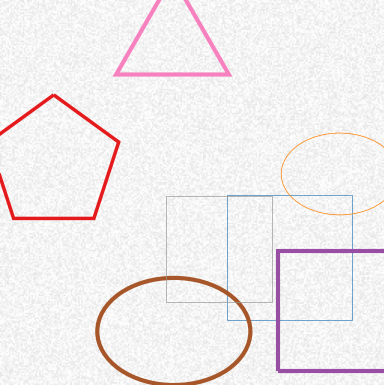[{"shape": "pentagon", "thickness": 2.5, "radius": 0.89, "center": [0.14, 0.576]}, {"shape": "square", "thickness": 0.5, "radius": 0.81, "center": [0.752, 0.331]}, {"shape": "square", "thickness": 3, "radius": 0.78, "center": [0.877, 0.191]}, {"shape": "oval", "thickness": 0.5, "radius": 0.76, "center": [0.882, 0.548]}, {"shape": "oval", "thickness": 3, "radius": 0.99, "center": [0.452, 0.139]}, {"shape": "triangle", "thickness": 3, "radius": 0.85, "center": [0.448, 0.891]}, {"shape": "square", "thickness": 0.5, "radius": 0.69, "center": [0.57, 0.352]}]